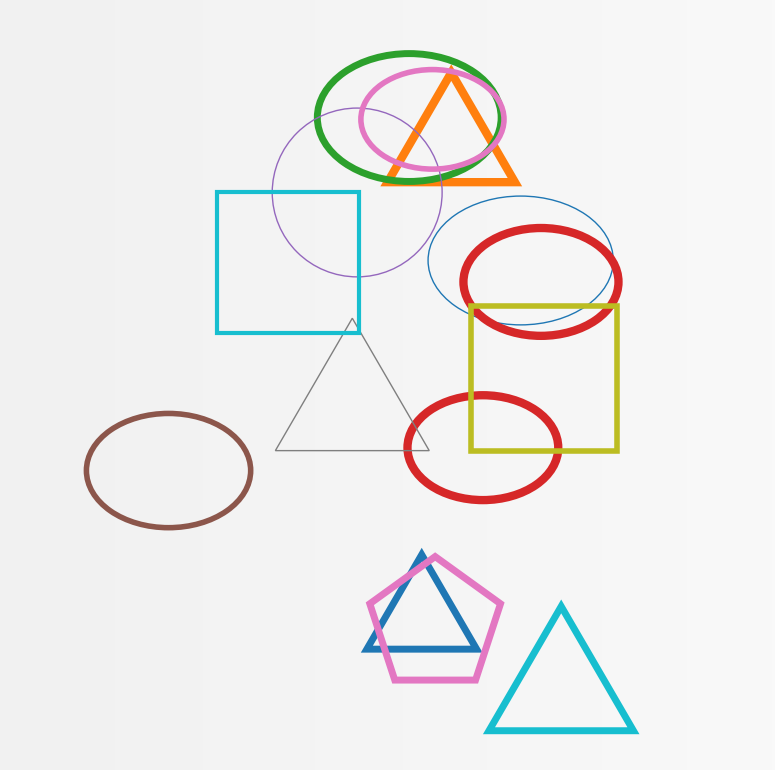[{"shape": "oval", "thickness": 0.5, "radius": 0.6, "center": [0.672, 0.662]}, {"shape": "triangle", "thickness": 2.5, "radius": 0.41, "center": [0.544, 0.198]}, {"shape": "triangle", "thickness": 3, "radius": 0.47, "center": [0.582, 0.811]}, {"shape": "oval", "thickness": 2.5, "radius": 0.59, "center": [0.528, 0.847]}, {"shape": "oval", "thickness": 3, "radius": 0.49, "center": [0.623, 0.419]}, {"shape": "oval", "thickness": 3, "radius": 0.5, "center": [0.698, 0.634]}, {"shape": "circle", "thickness": 0.5, "radius": 0.55, "center": [0.461, 0.75]}, {"shape": "oval", "thickness": 2, "radius": 0.53, "center": [0.217, 0.389]}, {"shape": "oval", "thickness": 2, "radius": 0.46, "center": [0.558, 0.845]}, {"shape": "pentagon", "thickness": 2.5, "radius": 0.44, "center": [0.561, 0.189]}, {"shape": "triangle", "thickness": 0.5, "radius": 0.57, "center": [0.455, 0.472]}, {"shape": "square", "thickness": 2, "radius": 0.47, "center": [0.702, 0.508]}, {"shape": "square", "thickness": 1.5, "radius": 0.46, "center": [0.372, 0.66]}, {"shape": "triangle", "thickness": 2.5, "radius": 0.54, "center": [0.724, 0.105]}]